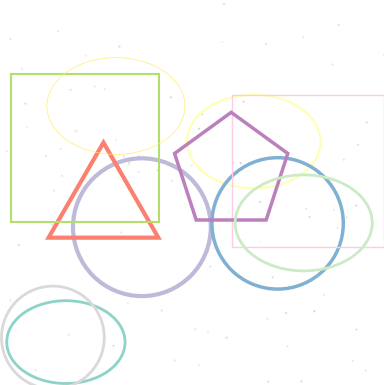[{"shape": "oval", "thickness": 2, "radius": 0.77, "center": [0.171, 0.111]}, {"shape": "oval", "thickness": 1.5, "radius": 0.87, "center": [0.659, 0.632]}, {"shape": "circle", "thickness": 3, "radius": 0.89, "center": [0.369, 0.41]}, {"shape": "triangle", "thickness": 3, "radius": 0.82, "center": [0.269, 0.465]}, {"shape": "circle", "thickness": 2.5, "radius": 0.85, "center": [0.721, 0.42]}, {"shape": "square", "thickness": 1.5, "radius": 0.97, "center": [0.221, 0.616]}, {"shape": "square", "thickness": 1, "radius": 0.98, "center": [0.8, 0.556]}, {"shape": "circle", "thickness": 2, "radius": 0.67, "center": [0.137, 0.123]}, {"shape": "pentagon", "thickness": 2.5, "radius": 0.77, "center": [0.6, 0.554]}, {"shape": "oval", "thickness": 2, "radius": 0.89, "center": [0.789, 0.421]}, {"shape": "oval", "thickness": 0.5, "radius": 0.9, "center": [0.301, 0.725]}]